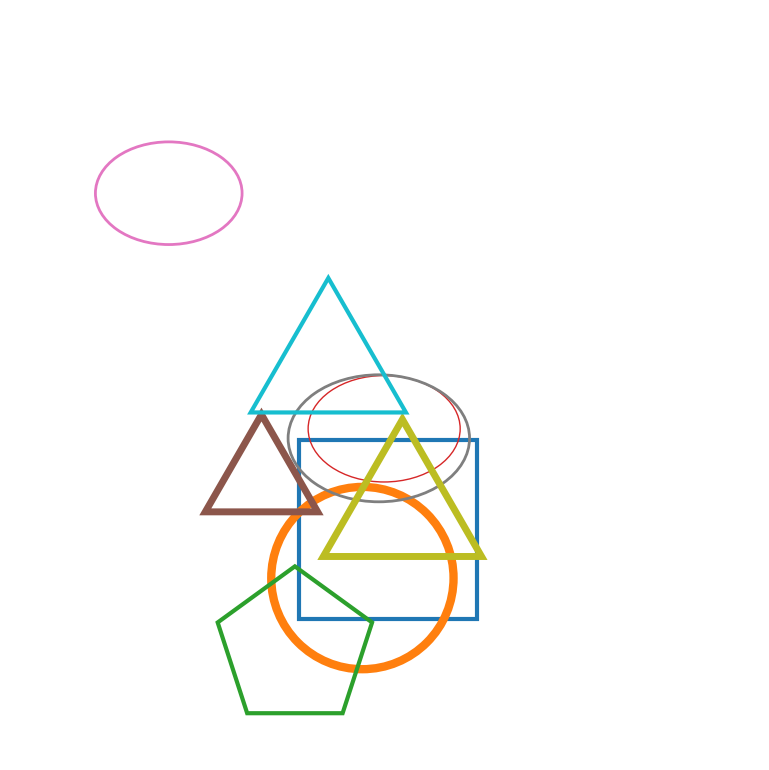[{"shape": "square", "thickness": 1.5, "radius": 0.58, "center": [0.504, 0.312]}, {"shape": "circle", "thickness": 3, "radius": 0.59, "center": [0.471, 0.249]}, {"shape": "pentagon", "thickness": 1.5, "radius": 0.53, "center": [0.383, 0.159]}, {"shape": "oval", "thickness": 0.5, "radius": 0.49, "center": [0.499, 0.443]}, {"shape": "triangle", "thickness": 2.5, "radius": 0.42, "center": [0.34, 0.377]}, {"shape": "oval", "thickness": 1, "radius": 0.48, "center": [0.219, 0.749]}, {"shape": "oval", "thickness": 1, "radius": 0.59, "center": [0.492, 0.431]}, {"shape": "triangle", "thickness": 2.5, "radius": 0.59, "center": [0.523, 0.337]}, {"shape": "triangle", "thickness": 1.5, "radius": 0.58, "center": [0.426, 0.523]}]